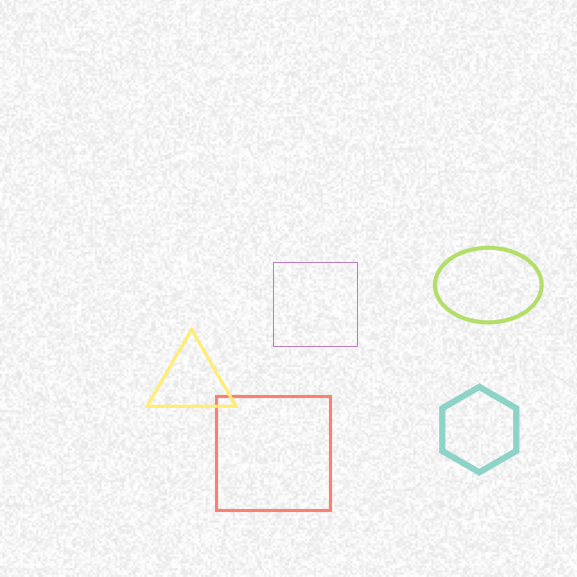[{"shape": "hexagon", "thickness": 3, "radius": 0.37, "center": [0.83, 0.255]}, {"shape": "square", "thickness": 1.5, "radius": 0.49, "center": [0.472, 0.214]}, {"shape": "oval", "thickness": 2, "radius": 0.46, "center": [0.846, 0.505]}, {"shape": "square", "thickness": 0.5, "radius": 0.37, "center": [0.545, 0.473]}, {"shape": "triangle", "thickness": 1.5, "radius": 0.44, "center": [0.332, 0.34]}]